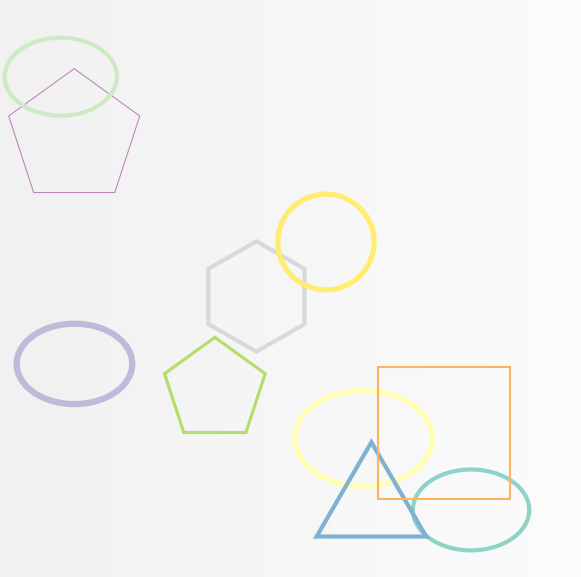[{"shape": "oval", "thickness": 2, "radius": 0.5, "center": [0.81, 0.116]}, {"shape": "oval", "thickness": 2.5, "radius": 0.59, "center": [0.625, 0.24]}, {"shape": "oval", "thickness": 3, "radius": 0.5, "center": [0.128, 0.369]}, {"shape": "triangle", "thickness": 2, "radius": 0.54, "center": [0.639, 0.125]}, {"shape": "square", "thickness": 1, "radius": 0.57, "center": [0.764, 0.249]}, {"shape": "pentagon", "thickness": 1.5, "radius": 0.46, "center": [0.37, 0.324]}, {"shape": "hexagon", "thickness": 2, "radius": 0.48, "center": [0.441, 0.486]}, {"shape": "pentagon", "thickness": 0.5, "radius": 0.59, "center": [0.128, 0.762]}, {"shape": "oval", "thickness": 2, "radius": 0.48, "center": [0.105, 0.866]}, {"shape": "circle", "thickness": 2.5, "radius": 0.41, "center": [0.561, 0.58]}]